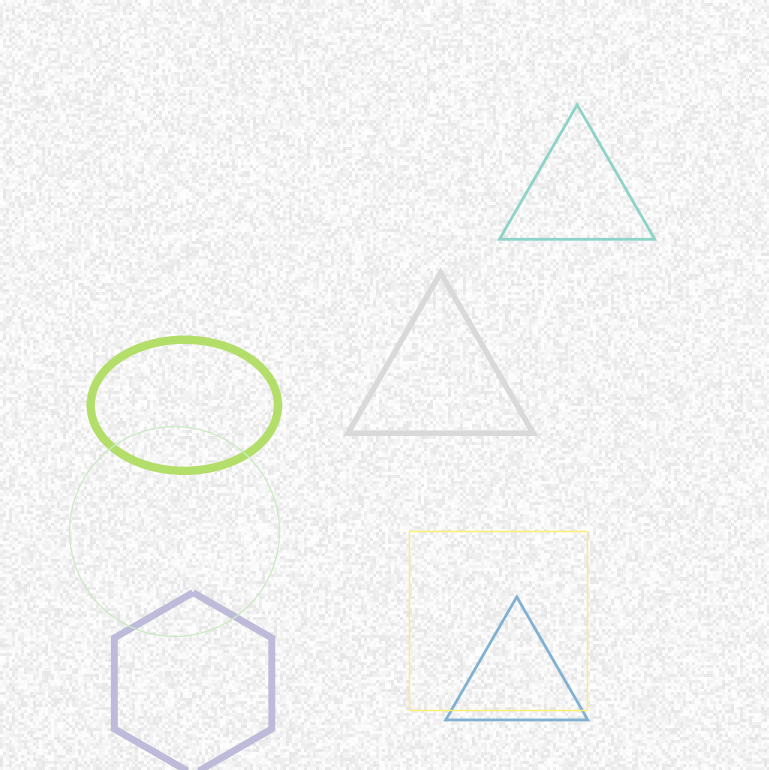[{"shape": "triangle", "thickness": 1, "radius": 0.58, "center": [0.75, 0.747]}, {"shape": "hexagon", "thickness": 2.5, "radius": 0.59, "center": [0.251, 0.112]}, {"shape": "triangle", "thickness": 1, "radius": 0.53, "center": [0.671, 0.118]}, {"shape": "oval", "thickness": 3, "radius": 0.61, "center": [0.239, 0.474]}, {"shape": "triangle", "thickness": 2, "radius": 0.69, "center": [0.572, 0.507]}, {"shape": "circle", "thickness": 0.5, "radius": 0.68, "center": [0.227, 0.31]}, {"shape": "square", "thickness": 0.5, "radius": 0.58, "center": [0.647, 0.194]}]